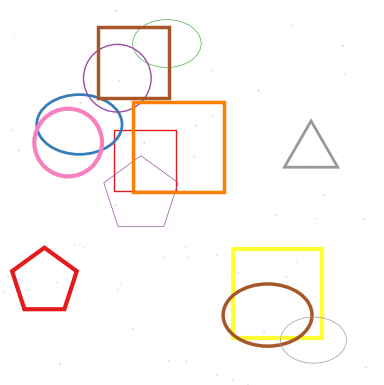[{"shape": "square", "thickness": 1, "radius": 0.4, "center": [0.377, 0.583]}, {"shape": "pentagon", "thickness": 3, "radius": 0.44, "center": [0.115, 0.268]}, {"shape": "oval", "thickness": 2, "radius": 0.55, "center": [0.206, 0.677]}, {"shape": "oval", "thickness": 0.5, "radius": 0.44, "center": [0.434, 0.887]}, {"shape": "circle", "thickness": 1, "radius": 0.44, "center": [0.305, 0.797]}, {"shape": "pentagon", "thickness": 0.5, "radius": 0.51, "center": [0.366, 0.494]}, {"shape": "square", "thickness": 2.5, "radius": 0.59, "center": [0.464, 0.618]}, {"shape": "square", "thickness": 3, "radius": 0.58, "center": [0.72, 0.238]}, {"shape": "oval", "thickness": 2.5, "radius": 0.58, "center": [0.695, 0.182]}, {"shape": "square", "thickness": 2.5, "radius": 0.46, "center": [0.347, 0.837]}, {"shape": "circle", "thickness": 3, "radius": 0.44, "center": [0.177, 0.63]}, {"shape": "triangle", "thickness": 2, "radius": 0.4, "center": [0.808, 0.606]}, {"shape": "oval", "thickness": 0.5, "radius": 0.43, "center": [0.814, 0.117]}]